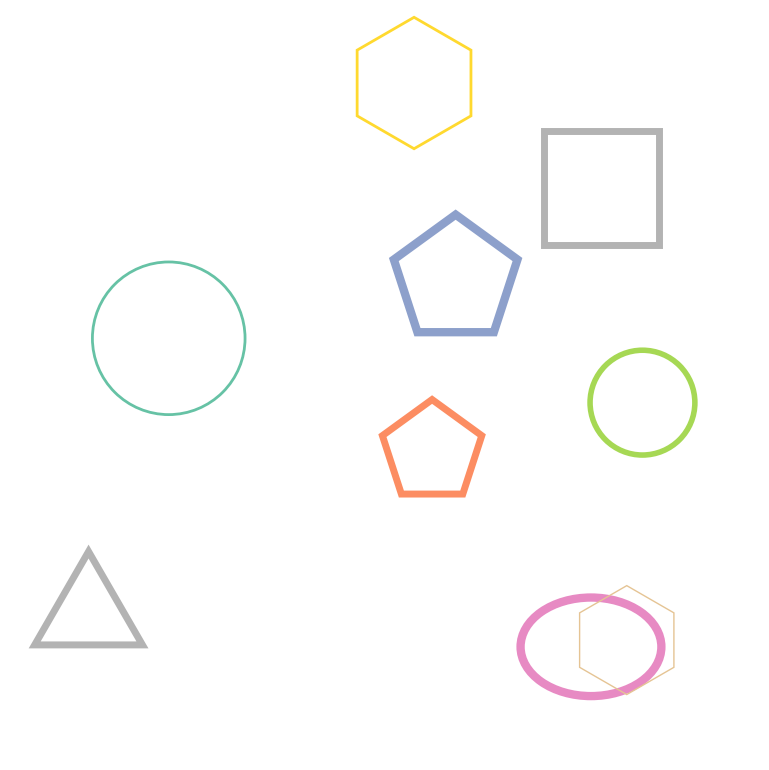[{"shape": "circle", "thickness": 1, "radius": 0.5, "center": [0.219, 0.561]}, {"shape": "pentagon", "thickness": 2.5, "radius": 0.34, "center": [0.561, 0.413]}, {"shape": "pentagon", "thickness": 3, "radius": 0.42, "center": [0.592, 0.637]}, {"shape": "oval", "thickness": 3, "radius": 0.46, "center": [0.767, 0.16]}, {"shape": "circle", "thickness": 2, "radius": 0.34, "center": [0.834, 0.477]}, {"shape": "hexagon", "thickness": 1, "radius": 0.43, "center": [0.538, 0.892]}, {"shape": "hexagon", "thickness": 0.5, "radius": 0.35, "center": [0.814, 0.169]}, {"shape": "triangle", "thickness": 2.5, "radius": 0.4, "center": [0.115, 0.203]}, {"shape": "square", "thickness": 2.5, "radius": 0.37, "center": [0.781, 0.756]}]